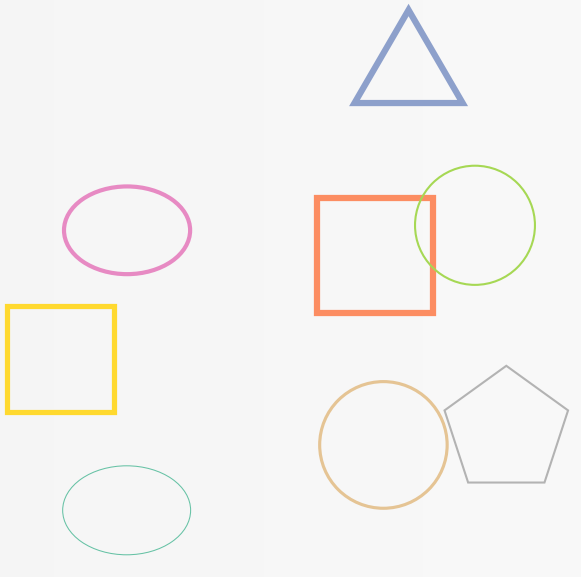[{"shape": "oval", "thickness": 0.5, "radius": 0.55, "center": [0.218, 0.115]}, {"shape": "square", "thickness": 3, "radius": 0.5, "center": [0.645, 0.557]}, {"shape": "triangle", "thickness": 3, "radius": 0.54, "center": [0.703, 0.874]}, {"shape": "oval", "thickness": 2, "radius": 0.54, "center": [0.219, 0.6]}, {"shape": "circle", "thickness": 1, "radius": 0.52, "center": [0.817, 0.609]}, {"shape": "square", "thickness": 2.5, "radius": 0.46, "center": [0.104, 0.378]}, {"shape": "circle", "thickness": 1.5, "radius": 0.55, "center": [0.66, 0.229]}, {"shape": "pentagon", "thickness": 1, "radius": 0.56, "center": [0.871, 0.254]}]